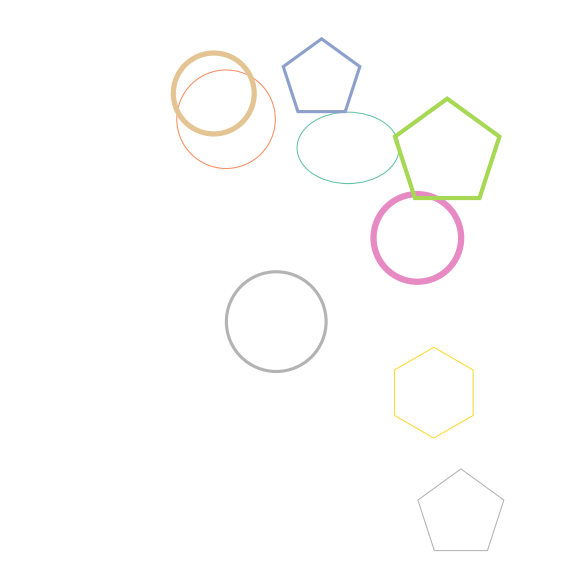[{"shape": "oval", "thickness": 0.5, "radius": 0.44, "center": [0.603, 0.743]}, {"shape": "circle", "thickness": 0.5, "radius": 0.43, "center": [0.391, 0.793]}, {"shape": "pentagon", "thickness": 1.5, "radius": 0.35, "center": [0.557, 0.862]}, {"shape": "circle", "thickness": 3, "radius": 0.38, "center": [0.723, 0.587]}, {"shape": "pentagon", "thickness": 2, "radius": 0.48, "center": [0.774, 0.733]}, {"shape": "hexagon", "thickness": 0.5, "radius": 0.39, "center": [0.751, 0.319]}, {"shape": "circle", "thickness": 2.5, "radius": 0.35, "center": [0.37, 0.837]}, {"shape": "pentagon", "thickness": 0.5, "radius": 0.39, "center": [0.798, 0.109]}, {"shape": "circle", "thickness": 1.5, "radius": 0.43, "center": [0.478, 0.442]}]